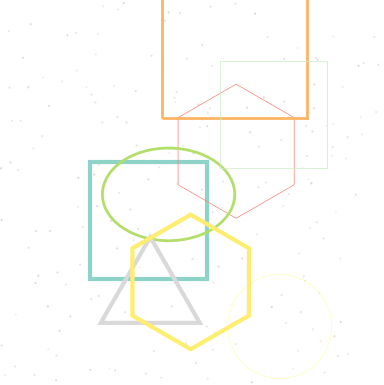[{"shape": "square", "thickness": 3, "radius": 0.76, "center": [0.385, 0.427]}, {"shape": "circle", "thickness": 0.5, "radius": 0.68, "center": [0.726, 0.152]}, {"shape": "hexagon", "thickness": 0.5, "radius": 0.87, "center": [0.613, 0.607]}, {"shape": "square", "thickness": 2, "radius": 0.94, "center": [0.609, 0.88]}, {"shape": "oval", "thickness": 2, "radius": 0.86, "center": [0.438, 0.495]}, {"shape": "triangle", "thickness": 3, "radius": 0.74, "center": [0.39, 0.236]}, {"shape": "square", "thickness": 0.5, "radius": 0.7, "center": [0.71, 0.702]}, {"shape": "hexagon", "thickness": 3, "radius": 0.87, "center": [0.495, 0.268]}]